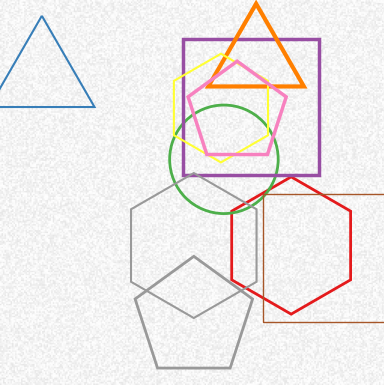[{"shape": "hexagon", "thickness": 2, "radius": 0.89, "center": [0.756, 0.362]}, {"shape": "triangle", "thickness": 1.5, "radius": 0.79, "center": [0.109, 0.801]}, {"shape": "circle", "thickness": 2, "radius": 0.7, "center": [0.582, 0.586]}, {"shape": "square", "thickness": 2.5, "radius": 0.89, "center": [0.651, 0.722]}, {"shape": "triangle", "thickness": 3, "radius": 0.72, "center": [0.665, 0.847]}, {"shape": "hexagon", "thickness": 1.5, "radius": 0.71, "center": [0.574, 0.719]}, {"shape": "square", "thickness": 1, "radius": 0.83, "center": [0.85, 0.331]}, {"shape": "pentagon", "thickness": 2.5, "radius": 0.67, "center": [0.616, 0.707]}, {"shape": "pentagon", "thickness": 2, "radius": 0.8, "center": [0.503, 0.174]}, {"shape": "hexagon", "thickness": 1.5, "radius": 0.94, "center": [0.503, 0.362]}]